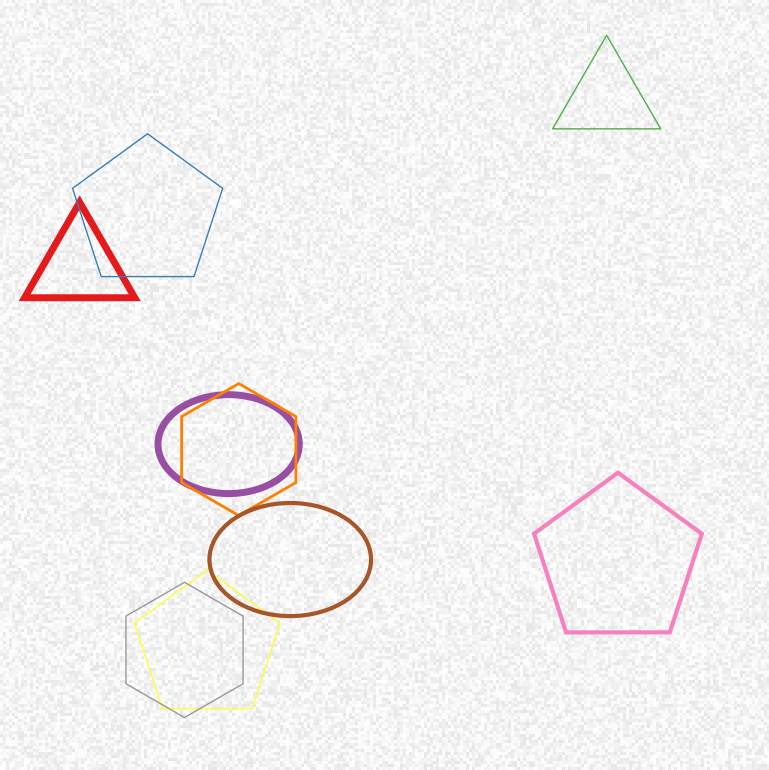[{"shape": "triangle", "thickness": 2.5, "radius": 0.41, "center": [0.103, 0.655]}, {"shape": "pentagon", "thickness": 0.5, "radius": 0.51, "center": [0.192, 0.724]}, {"shape": "triangle", "thickness": 0.5, "radius": 0.41, "center": [0.788, 0.873]}, {"shape": "oval", "thickness": 2.5, "radius": 0.46, "center": [0.297, 0.423]}, {"shape": "hexagon", "thickness": 1, "radius": 0.43, "center": [0.31, 0.416]}, {"shape": "pentagon", "thickness": 0.5, "radius": 0.5, "center": [0.269, 0.16]}, {"shape": "oval", "thickness": 1.5, "radius": 0.52, "center": [0.377, 0.273]}, {"shape": "pentagon", "thickness": 1.5, "radius": 0.57, "center": [0.803, 0.271]}, {"shape": "hexagon", "thickness": 0.5, "radius": 0.44, "center": [0.24, 0.156]}]